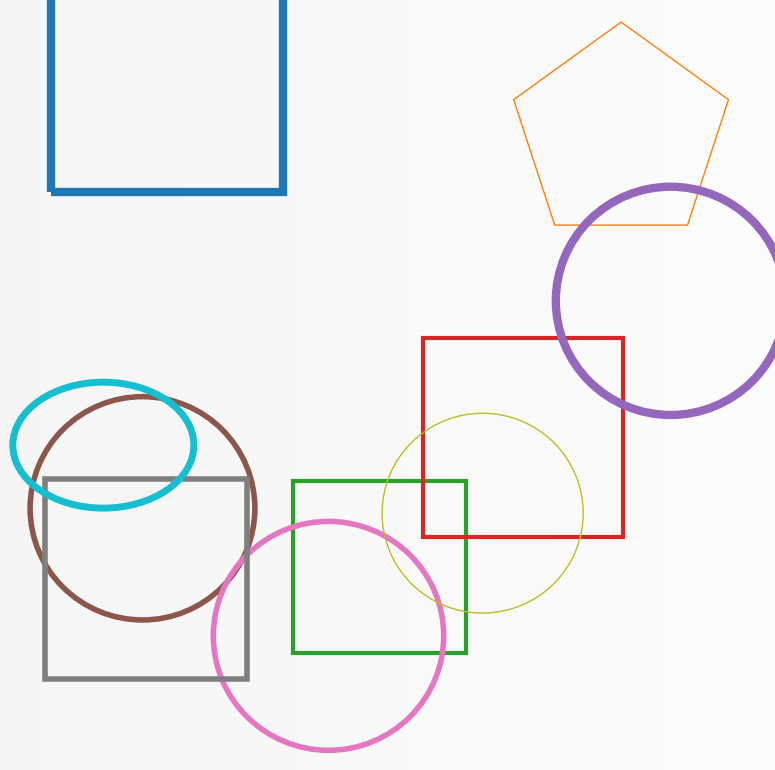[{"shape": "square", "thickness": 3, "radius": 0.75, "center": [0.216, 0.9]}, {"shape": "pentagon", "thickness": 0.5, "radius": 0.73, "center": [0.801, 0.826]}, {"shape": "square", "thickness": 1.5, "radius": 0.56, "center": [0.489, 0.264]}, {"shape": "square", "thickness": 1.5, "radius": 0.65, "center": [0.675, 0.431]}, {"shape": "circle", "thickness": 3, "radius": 0.74, "center": [0.865, 0.609]}, {"shape": "circle", "thickness": 2, "radius": 0.73, "center": [0.184, 0.34]}, {"shape": "circle", "thickness": 2, "radius": 0.74, "center": [0.424, 0.174]}, {"shape": "square", "thickness": 2, "radius": 0.65, "center": [0.188, 0.248]}, {"shape": "circle", "thickness": 0.5, "radius": 0.65, "center": [0.623, 0.334]}, {"shape": "oval", "thickness": 2.5, "radius": 0.58, "center": [0.133, 0.422]}]